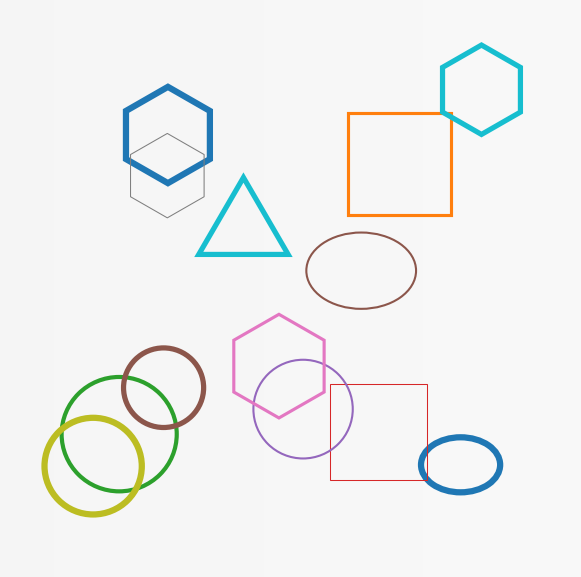[{"shape": "hexagon", "thickness": 3, "radius": 0.42, "center": [0.289, 0.765]}, {"shape": "oval", "thickness": 3, "radius": 0.34, "center": [0.792, 0.194]}, {"shape": "square", "thickness": 1.5, "radius": 0.44, "center": [0.687, 0.715]}, {"shape": "circle", "thickness": 2, "radius": 0.5, "center": [0.205, 0.247]}, {"shape": "square", "thickness": 0.5, "radius": 0.42, "center": [0.651, 0.251]}, {"shape": "circle", "thickness": 1, "radius": 0.43, "center": [0.521, 0.291]}, {"shape": "oval", "thickness": 1, "radius": 0.47, "center": [0.621, 0.53]}, {"shape": "circle", "thickness": 2.5, "radius": 0.34, "center": [0.281, 0.328]}, {"shape": "hexagon", "thickness": 1.5, "radius": 0.45, "center": [0.48, 0.365]}, {"shape": "hexagon", "thickness": 0.5, "radius": 0.37, "center": [0.288, 0.695]}, {"shape": "circle", "thickness": 3, "radius": 0.42, "center": [0.16, 0.192]}, {"shape": "hexagon", "thickness": 2.5, "radius": 0.39, "center": [0.828, 0.844]}, {"shape": "triangle", "thickness": 2.5, "radius": 0.44, "center": [0.419, 0.603]}]